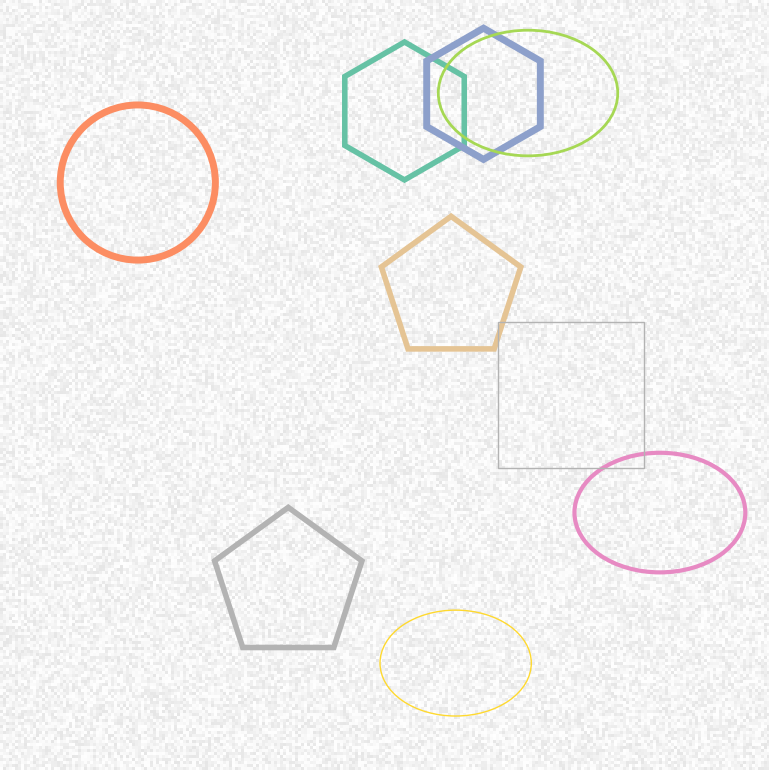[{"shape": "hexagon", "thickness": 2, "radius": 0.45, "center": [0.525, 0.856]}, {"shape": "circle", "thickness": 2.5, "radius": 0.5, "center": [0.179, 0.763]}, {"shape": "hexagon", "thickness": 2.5, "radius": 0.43, "center": [0.628, 0.878]}, {"shape": "oval", "thickness": 1.5, "radius": 0.55, "center": [0.857, 0.334]}, {"shape": "oval", "thickness": 1, "radius": 0.58, "center": [0.686, 0.879]}, {"shape": "oval", "thickness": 0.5, "radius": 0.49, "center": [0.592, 0.139]}, {"shape": "pentagon", "thickness": 2, "radius": 0.48, "center": [0.586, 0.624]}, {"shape": "square", "thickness": 0.5, "radius": 0.47, "center": [0.742, 0.487]}, {"shape": "pentagon", "thickness": 2, "radius": 0.5, "center": [0.374, 0.24]}]